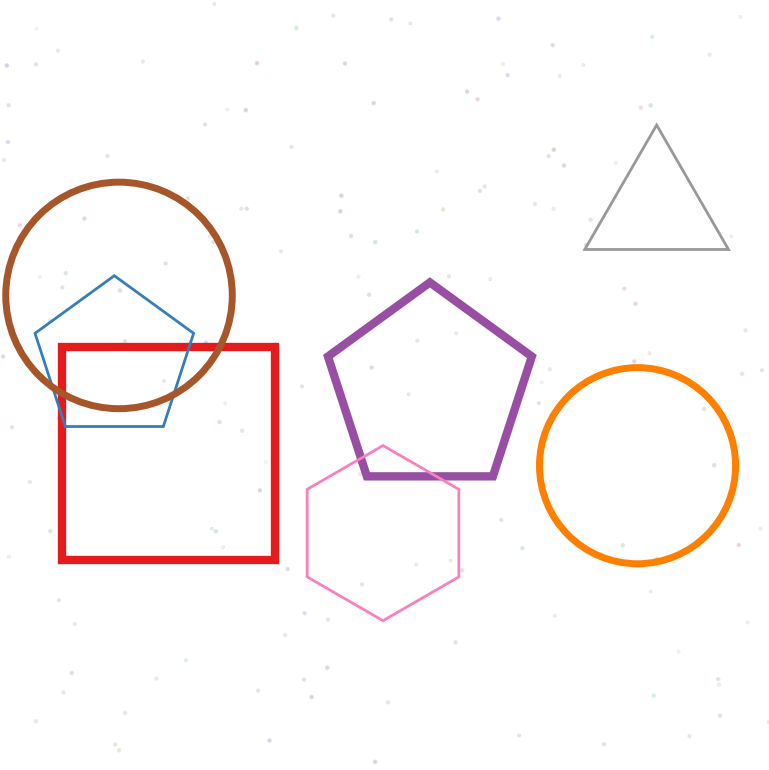[{"shape": "square", "thickness": 3, "radius": 0.69, "center": [0.219, 0.411]}, {"shape": "pentagon", "thickness": 1, "radius": 0.54, "center": [0.148, 0.534]}, {"shape": "pentagon", "thickness": 3, "radius": 0.7, "center": [0.558, 0.494]}, {"shape": "circle", "thickness": 2.5, "radius": 0.64, "center": [0.828, 0.395]}, {"shape": "circle", "thickness": 2.5, "radius": 0.74, "center": [0.155, 0.616]}, {"shape": "hexagon", "thickness": 1, "radius": 0.57, "center": [0.497, 0.308]}, {"shape": "triangle", "thickness": 1, "radius": 0.54, "center": [0.853, 0.73]}]